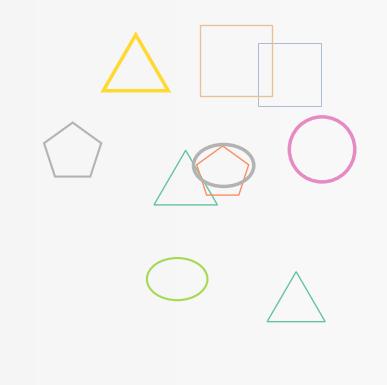[{"shape": "triangle", "thickness": 1, "radius": 0.47, "center": [0.479, 0.515]}, {"shape": "triangle", "thickness": 1, "radius": 0.43, "center": [0.764, 0.208]}, {"shape": "pentagon", "thickness": 1, "radius": 0.35, "center": [0.575, 0.55]}, {"shape": "square", "thickness": 0.5, "radius": 0.41, "center": [0.748, 0.807]}, {"shape": "circle", "thickness": 2.5, "radius": 0.42, "center": [0.831, 0.612]}, {"shape": "oval", "thickness": 1.5, "radius": 0.39, "center": [0.457, 0.275]}, {"shape": "triangle", "thickness": 2.5, "radius": 0.48, "center": [0.35, 0.813]}, {"shape": "square", "thickness": 1, "radius": 0.46, "center": [0.61, 0.843]}, {"shape": "pentagon", "thickness": 1.5, "radius": 0.39, "center": [0.187, 0.604]}, {"shape": "oval", "thickness": 2.5, "radius": 0.39, "center": [0.577, 0.57]}]